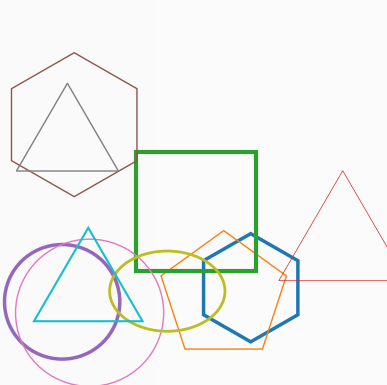[{"shape": "hexagon", "thickness": 2.5, "radius": 0.7, "center": [0.647, 0.253]}, {"shape": "pentagon", "thickness": 1, "radius": 0.85, "center": [0.577, 0.231]}, {"shape": "square", "thickness": 3, "radius": 0.77, "center": [0.506, 0.452]}, {"shape": "triangle", "thickness": 0.5, "radius": 0.95, "center": [0.884, 0.366]}, {"shape": "circle", "thickness": 2.5, "radius": 0.74, "center": [0.16, 0.216]}, {"shape": "hexagon", "thickness": 1, "radius": 0.93, "center": [0.192, 0.676]}, {"shape": "circle", "thickness": 1, "radius": 0.96, "center": [0.231, 0.188]}, {"shape": "triangle", "thickness": 1, "radius": 0.76, "center": [0.174, 0.632]}, {"shape": "oval", "thickness": 2, "radius": 0.74, "center": [0.432, 0.244]}, {"shape": "triangle", "thickness": 1.5, "radius": 0.81, "center": [0.228, 0.247]}]